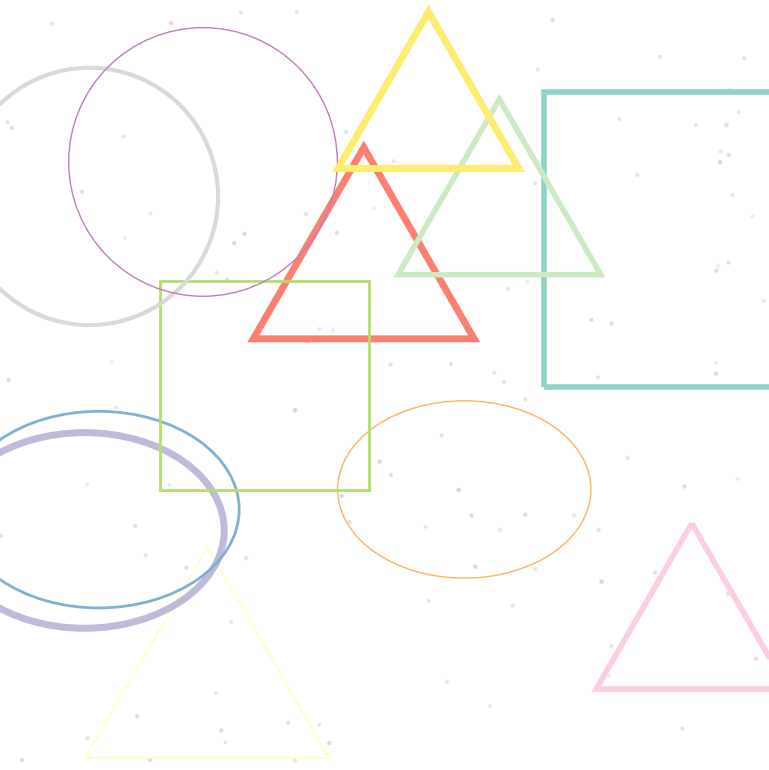[{"shape": "square", "thickness": 2, "radius": 0.96, "center": [0.898, 0.69]}, {"shape": "triangle", "thickness": 0.5, "radius": 0.91, "center": [0.269, 0.107]}, {"shape": "oval", "thickness": 2.5, "radius": 0.91, "center": [0.11, 0.311]}, {"shape": "triangle", "thickness": 2.5, "radius": 0.83, "center": [0.472, 0.643]}, {"shape": "oval", "thickness": 1, "radius": 0.91, "center": [0.128, 0.338]}, {"shape": "oval", "thickness": 0.5, "radius": 0.82, "center": [0.603, 0.364]}, {"shape": "square", "thickness": 1, "radius": 0.68, "center": [0.343, 0.499]}, {"shape": "triangle", "thickness": 2, "radius": 0.72, "center": [0.899, 0.177]}, {"shape": "circle", "thickness": 1.5, "radius": 0.84, "center": [0.116, 0.745]}, {"shape": "circle", "thickness": 0.5, "radius": 0.87, "center": [0.264, 0.79]}, {"shape": "triangle", "thickness": 2, "radius": 0.76, "center": [0.649, 0.719]}, {"shape": "triangle", "thickness": 2.5, "radius": 0.68, "center": [0.556, 0.849]}]